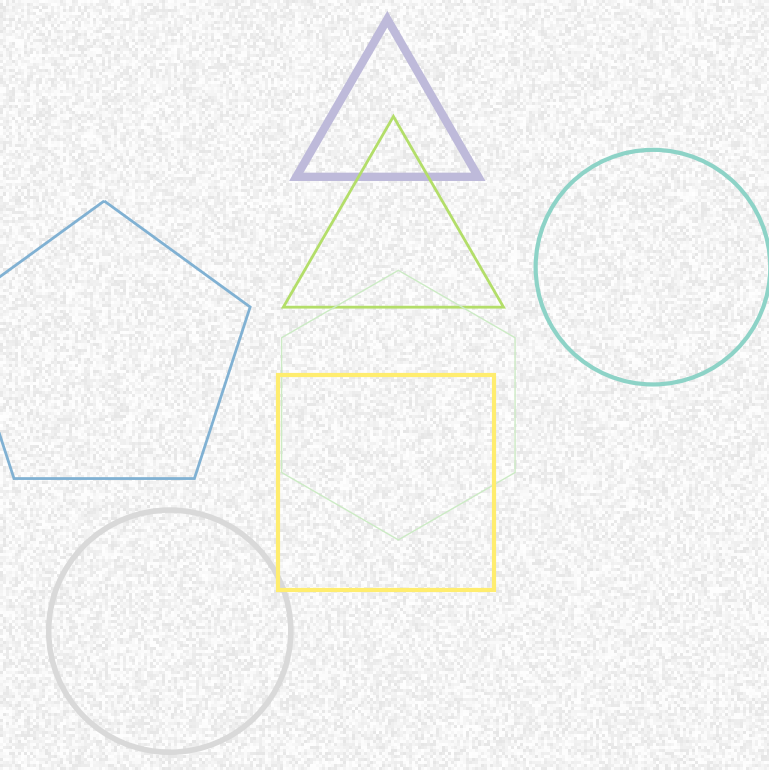[{"shape": "circle", "thickness": 1.5, "radius": 0.76, "center": [0.848, 0.653]}, {"shape": "triangle", "thickness": 3, "radius": 0.68, "center": [0.503, 0.839]}, {"shape": "pentagon", "thickness": 1, "radius": 1.0, "center": [0.135, 0.54]}, {"shape": "triangle", "thickness": 1, "radius": 0.83, "center": [0.511, 0.684]}, {"shape": "circle", "thickness": 2, "radius": 0.79, "center": [0.22, 0.18]}, {"shape": "hexagon", "thickness": 0.5, "radius": 0.88, "center": [0.517, 0.474]}, {"shape": "square", "thickness": 1.5, "radius": 0.7, "center": [0.501, 0.373]}]